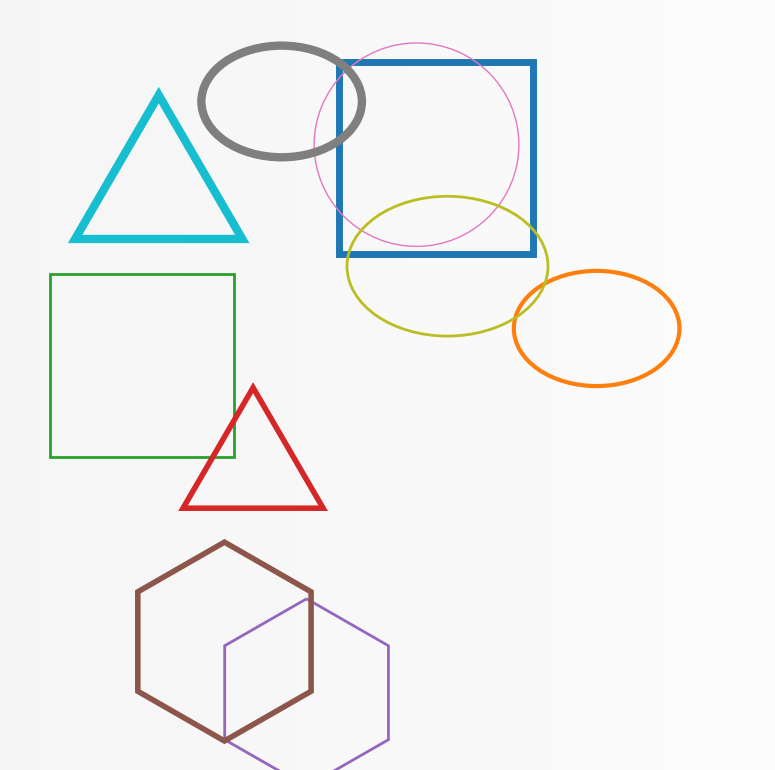[{"shape": "square", "thickness": 2.5, "radius": 0.63, "center": [0.563, 0.795]}, {"shape": "oval", "thickness": 1.5, "radius": 0.53, "center": [0.77, 0.573]}, {"shape": "square", "thickness": 1, "radius": 0.59, "center": [0.183, 0.525]}, {"shape": "triangle", "thickness": 2, "radius": 0.52, "center": [0.327, 0.392]}, {"shape": "hexagon", "thickness": 1, "radius": 0.61, "center": [0.396, 0.1]}, {"shape": "hexagon", "thickness": 2, "radius": 0.65, "center": [0.29, 0.167]}, {"shape": "circle", "thickness": 0.5, "radius": 0.66, "center": [0.537, 0.812]}, {"shape": "oval", "thickness": 3, "radius": 0.52, "center": [0.363, 0.868]}, {"shape": "oval", "thickness": 1, "radius": 0.65, "center": [0.577, 0.654]}, {"shape": "triangle", "thickness": 3, "radius": 0.62, "center": [0.205, 0.752]}]